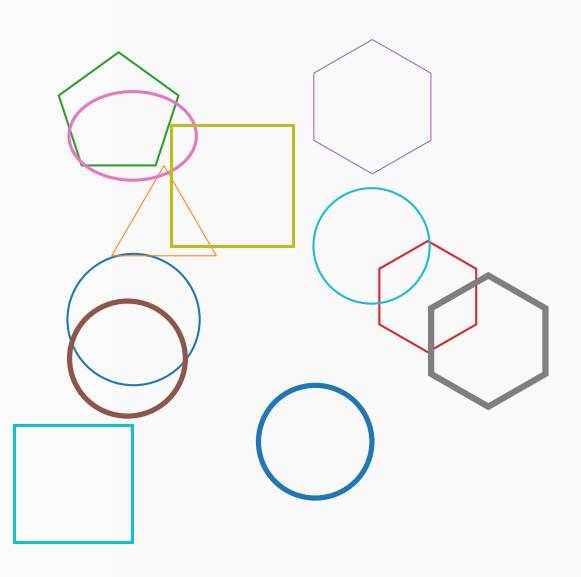[{"shape": "circle", "thickness": 2.5, "radius": 0.49, "center": [0.542, 0.234]}, {"shape": "circle", "thickness": 1, "radius": 0.57, "center": [0.23, 0.446]}, {"shape": "triangle", "thickness": 0.5, "radius": 0.52, "center": [0.282, 0.608]}, {"shape": "pentagon", "thickness": 1, "radius": 0.54, "center": [0.204, 0.8]}, {"shape": "hexagon", "thickness": 1, "radius": 0.48, "center": [0.736, 0.486]}, {"shape": "hexagon", "thickness": 0.5, "radius": 0.58, "center": [0.641, 0.814]}, {"shape": "circle", "thickness": 2.5, "radius": 0.5, "center": [0.219, 0.378]}, {"shape": "oval", "thickness": 1.5, "radius": 0.55, "center": [0.228, 0.764]}, {"shape": "hexagon", "thickness": 3, "radius": 0.57, "center": [0.84, 0.409]}, {"shape": "square", "thickness": 1.5, "radius": 0.52, "center": [0.399, 0.678]}, {"shape": "circle", "thickness": 1, "radius": 0.5, "center": [0.639, 0.573]}, {"shape": "square", "thickness": 1.5, "radius": 0.51, "center": [0.125, 0.162]}]